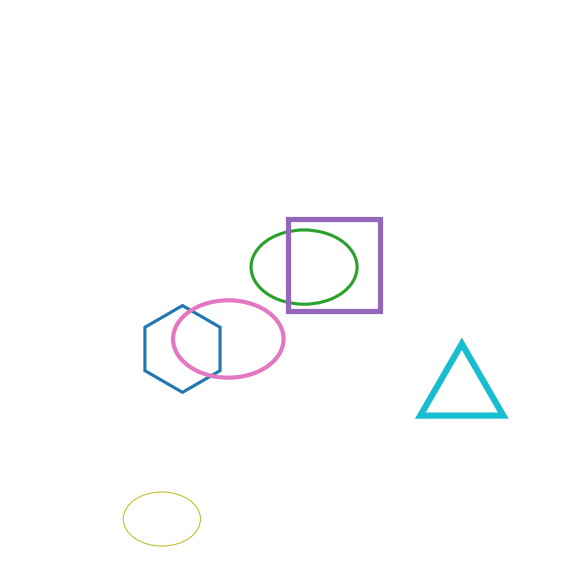[{"shape": "hexagon", "thickness": 1.5, "radius": 0.38, "center": [0.316, 0.395]}, {"shape": "oval", "thickness": 1.5, "radius": 0.46, "center": [0.527, 0.537]}, {"shape": "square", "thickness": 2.5, "radius": 0.4, "center": [0.578, 0.54]}, {"shape": "oval", "thickness": 2, "radius": 0.48, "center": [0.395, 0.412]}, {"shape": "oval", "thickness": 0.5, "radius": 0.33, "center": [0.28, 0.1]}, {"shape": "triangle", "thickness": 3, "radius": 0.41, "center": [0.8, 0.321]}]